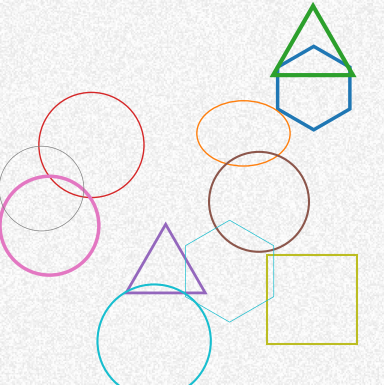[{"shape": "hexagon", "thickness": 2.5, "radius": 0.54, "center": [0.815, 0.771]}, {"shape": "oval", "thickness": 1, "radius": 0.61, "center": [0.632, 0.654]}, {"shape": "triangle", "thickness": 3, "radius": 0.6, "center": [0.813, 0.865]}, {"shape": "circle", "thickness": 1, "radius": 0.68, "center": [0.237, 0.623]}, {"shape": "triangle", "thickness": 2, "radius": 0.59, "center": [0.43, 0.299]}, {"shape": "circle", "thickness": 1.5, "radius": 0.65, "center": [0.673, 0.476]}, {"shape": "circle", "thickness": 2.5, "radius": 0.64, "center": [0.128, 0.414]}, {"shape": "circle", "thickness": 0.5, "radius": 0.55, "center": [0.108, 0.51]}, {"shape": "square", "thickness": 1.5, "radius": 0.58, "center": [0.809, 0.222]}, {"shape": "circle", "thickness": 1.5, "radius": 0.74, "center": [0.4, 0.114]}, {"shape": "hexagon", "thickness": 0.5, "radius": 0.66, "center": [0.596, 0.296]}]